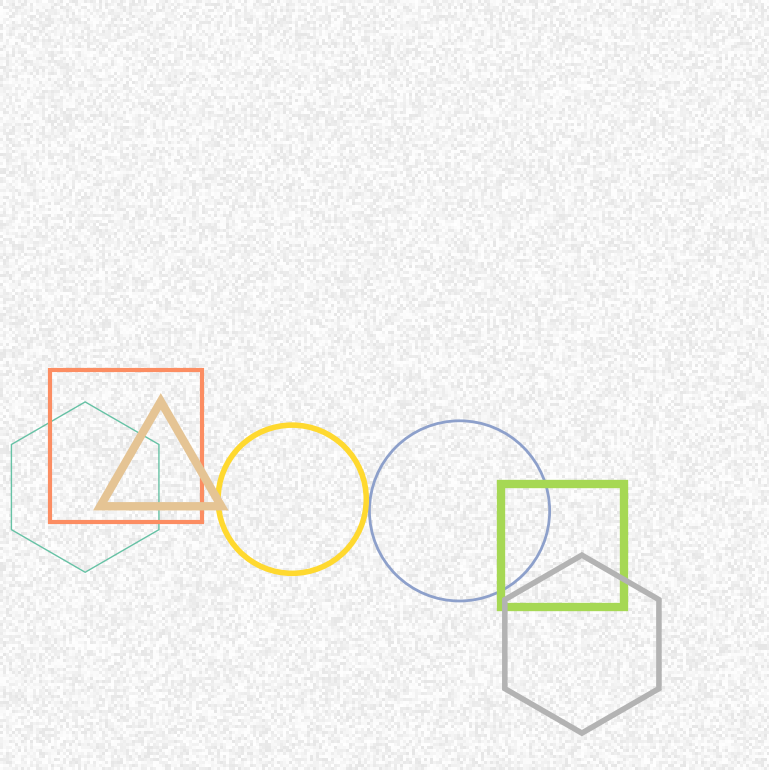[{"shape": "hexagon", "thickness": 0.5, "radius": 0.55, "center": [0.111, 0.367]}, {"shape": "square", "thickness": 1.5, "radius": 0.49, "center": [0.163, 0.42]}, {"shape": "circle", "thickness": 1, "radius": 0.59, "center": [0.597, 0.337]}, {"shape": "square", "thickness": 3, "radius": 0.4, "center": [0.731, 0.291]}, {"shape": "circle", "thickness": 2, "radius": 0.48, "center": [0.379, 0.352]}, {"shape": "triangle", "thickness": 3, "radius": 0.45, "center": [0.209, 0.388]}, {"shape": "hexagon", "thickness": 2, "radius": 0.58, "center": [0.756, 0.163]}]